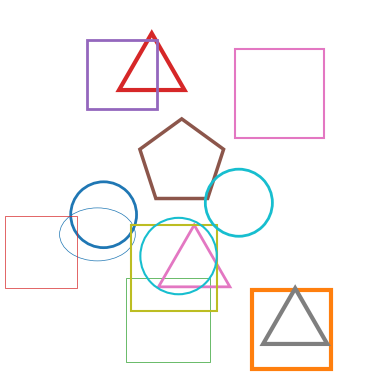[{"shape": "circle", "thickness": 2, "radius": 0.43, "center": [0.269, 0.442]}, {"shape": "oval", "thickness": 0.5, "radius": 0.49, "center": [0.253, 0.391]}, {"shape": "square", "thickness": 3, "radius": 0.51, "center": [0.757, 0.144]}, {"shape": "square", "thickness": 0.5, "radius": 0.55, "center": [0.437, 0.169]}, {"shape": "triangle", "thickness": 3, "radius": 0.49, "center": [0.394, 0.815]}, {"shape": "square", "thickness": 0.5, "radius": 0.47, "center": [0.106, 0.346]}, {"shape": "square", "thickness": 2, "radius": 0.45, "center": [0.317, 0.806]}, {"shape": "pentagon", "thickness": 2.5, "radius": 0.57, "center": [0.472, 0.577]}, {"shape": "triangle", "thickness": 2, "radius": 0.54, "center": [0.504, 0.309]}, {"shape": "square", "thickness": 1.5, "radius": 0.58, "center": [0.727, 0.756]}, {"shape": "triangle", "thickness": 3, "radius": 0.48, "center": [0.767, 0.155]}, {"shape": "square", "thickness": 1.5, "radius": 0.56, "center": [0.451, 0.304]}, {"shape": "circle", "thickness": 2, "radius": 0.44, "center": [0.62, 0.473]}, {"shape": "circle", "thickness": 1.5, "radius": 0.5, "center": [0.464, 0.335]}]